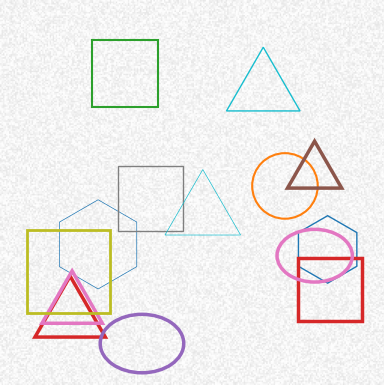[{"shape": "hexagon", "thickness": 0.5, "radius": 0.58, "center": [0.255, 0.365]}, {"shape": "hexagon", "thickness": 1, "radius": 0.44, "center": [0.851, 0.352]}, {"shape": "circle", "thickness": 1.5, "radius": 0.43, "center": [0.74, 0.517]}, {"shape": "square", "thickness": 1.5, "radius": 0.43, "center": [0.324, 0.809]}, {"shape": "square", "thickness": 2.5, "radius": 0.41, "center": [0.857, 0.248]}, {"shape": "triangle", "thickness": 2.5, "radius": 0.53, "center": [0.182, 0.177]}, {"shape": "oval", "thickness": 2.5, "radius": 0.54, "center": [0.369, 0.108]}, {"shape": "triangle", "thickness": 2.5, "radius": 0.41, "center": [0.817, 0.552]}, {"shape": "triangle", "thickness": 2.5, "radius": 0.45, "center": [0.187, 0.206]}, {"shape": "oval", "thickness": 2.5, "radius": 0.49, "center": [0.817, 0.336]}, {"shape": "square", "thickness": 1, "radius": 0.42, "center": [0.391, 0.484]}, {"shape": "square", "thickness": 2, "radius": 0.54, "center": [0.179, 0.294]}, {"shape": "triangle", "thickness": 1, "radius": 0.55, "center": [0.684, 0.767]}, {"shape": "triangle", "thickness": 0.5, "radius": 0.57, "center": [0.527, 0.446]}]